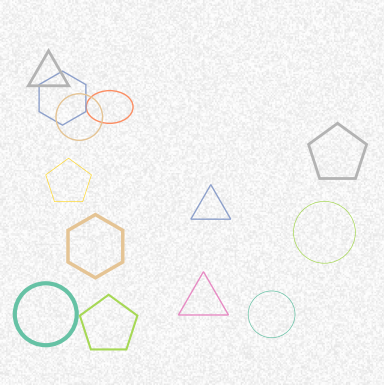[{"shape": "circle", "thickness": 3, "radius": 0.4, "center": [0.119, 0.184]}, {"shape": "circle", "thickness": 0.5, "radius": 0.3, "center": [0.705, 0.184]}, {"shape": "oval", "thickness": 1, "radius": 0.3, "center": [0.285, 0.722]}, {"shape": "triangle", "thickness": 1, "radius": 0.3, "center": [0.548, 0.461]}, {"shape": "hexagon", "thickness": 1, "radius": 0.35, "center": [0.162, 0.745]}, {"shape": "triangle", "thickness": 1, "radius": 0.38, "center": [0.528, 0.219]}, {"shape": "pentagon", "thickness": 1.5, "radius": 0.39, "center": [0.282, 0.156]}, {"shape": "circle", "thickness": 0.5, "radius": 0.4, "center": [0.843, 0.397]}, {"shape": "pentagon", "thickness": 0.5, "radius": 0.31, "center": [0.178, 0.527]}, {"shape": "hexagon", "thickness": 2.5, "radius": 0.41, "center": [0.248, 0.361]}, {"shape": "circle", "thickness": 1, "radius": 0.3, "center": [0.206, 0.696]}, {"shape": "pentagon", "thickness": 2, "radius": 0.4, "center": [0.877, 0.6]}, {"shape": "triangle", "thickness": 2, "radius": 0.3, "center": [0.126, 0.807]}]